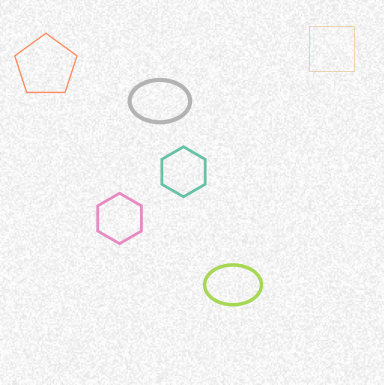[{"shape": "hexagon", "thickness": 2, "radius": 0.32, "center": [0.477, 0.554]}, {"shape": "pentagon", "thickness": 1, "radius": 0.42, "center": [0.119, 0.829]}, {"shape": "hexagon", "thickness": 2, "radius": 0.33, "center": [0.311, 0.433]}, {"shape": "oval", "thickness": 2.5, "radius": 0.37, "center": [0.605, 0.26]}, {"shape": "square", "thickness": 0.5, "radius": 0.29, "center": [0.861, 0.874]}, {"shape": "oval", "thickness": 3, "radius": 0.39, "center": [0.415, 0.737]}]